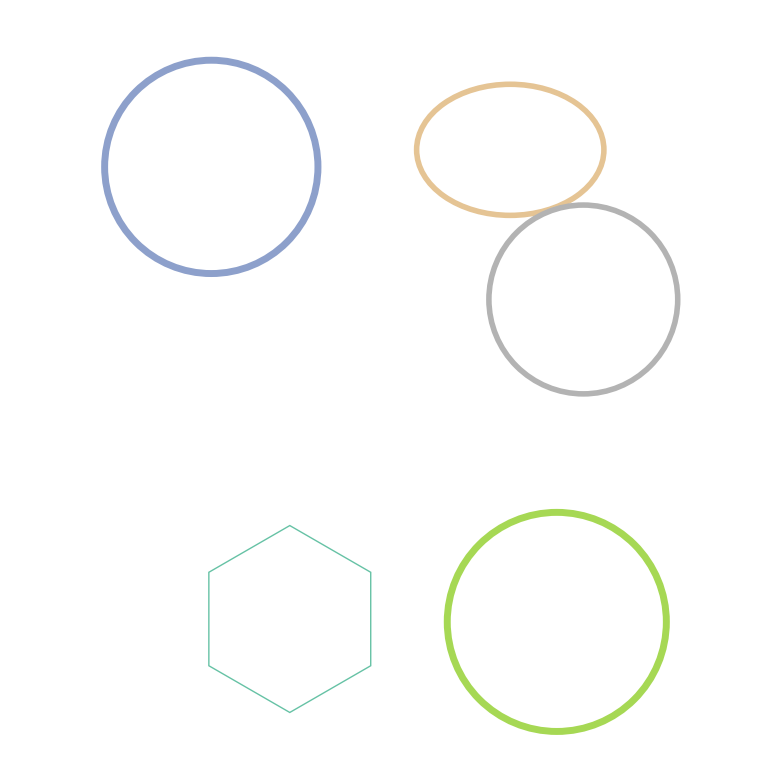[{"shape": "hexagon", "thickness": 0.5, "radius": 0.61, "center": [0.376, 0.196]}, {"shape": "circle", "thickness": 2.5, "radius": 0.69, "center": [0.274, 0.783]}, {"shape": "circle", "thickness": 2.5, "radius": 0.71, "center": [0.723, 0.192]}, {"shape": "oval", "thickness": 2, "radius": 0.61, "center": [0.663, 0.805]}, {"shape": "circle", "thickness": 2, "radius": 0.61, "center": [0.758, 0.611]}]